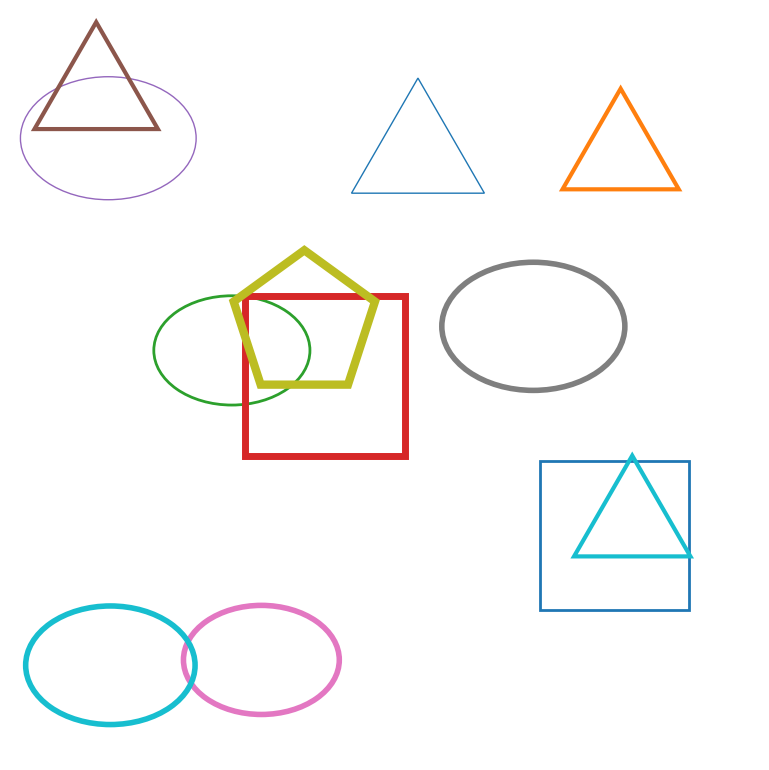[{"shape": "square", "thickness": 1, "radius": 0.48, "center": [0.798, 0.305]}, {"shape": "triangle", "thickness": 0.5, "radius": 0.5, "center": [0.543, 0.799]}, {"shape": "triangle", "thickness": 1.5, "radius": 0.44, "center": [0.806, 0.798]}, {"shape": "oval", "thickness": 1, "radius": 0.51, "center": [0.301, 0.545]}, {"shape": "square", "thickness": 2.5, "radius": 0.52, "center": [0.422, 0.512]}, {"shape": "oval", "thickness": 0.5, "radius": 0.57, "center": [0.141, 0.82]}, {"shape": "triangle", "thickness": 1.5, "radius": 0.46, "center": [0.125, 0.879]}, {"shape": "oval", "thickness": 2, "radius": 0.51, "center": [0.339, 0.143]}, {"shape": "oval", "thickness": 2, "radius": 0.59, "center": [0.693, 0.576]}, {"shape": "pentagon", "thickness": 3, "radius": 0.48, "center": [0.395, 0.579]}, {"shape": "oval", "thickness": 2, "radius": 0.55, "center": [0.143, 0.136]}, {"shape": "triangle", "thickness": 1.5, "radius": 0.44, "center": [0.821, 0.321]}]